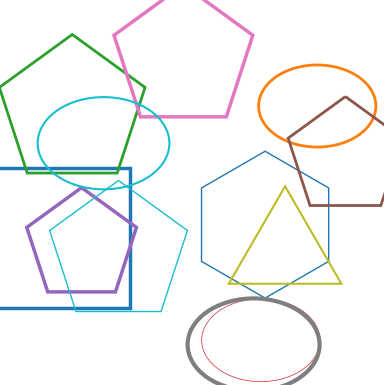[{"shape": "square", "thickness": 2.5, "radius": 0.9, "center": [0.156, 0.381]}, {"shape": "hexagon", "thickness": 1, "radius": 0.95, "center": [0.689, 0.416]}, {"shape": "oval", "thickness": 2, "radius": 0.76, "center": [0.824, 0.725]}, {"shape": "pentagon", "thickness": 2, "radius": 0.99, "center": [0.188, 0.711]}, {"shape": "oval", "thickness": 0.5, "radius": 0.77, "center": [0.677, 0.116]}, {"shape": "pentagon", "thickness": 2.5, "radius": 0.75, "center": [0.212, 0.363]}, {"shape": "pentagon", "thickness": 2, "radius": 0.78, "center": [0.897, 0.593]}, {"shape": "pentagon", "thickness": 2.5, "radius": 0.95, "center": [0.476, 0.85]}, {"shape": "oval", "thickness": 3, "radius": 0.86, "center": [0.659, 0.105]}, {"shape": "triangle", "thickness": 1.5, "radius": 0.84, "center": [0.74, 0.347]}, {"shape": "pentagon", "thickness": 1, "radius": 0.94, "center": [0.308, 0.343]}, {"shape": "oval", "thickness": 1.5, "radius": 0.86, "center": [0.269, 0.628]}]